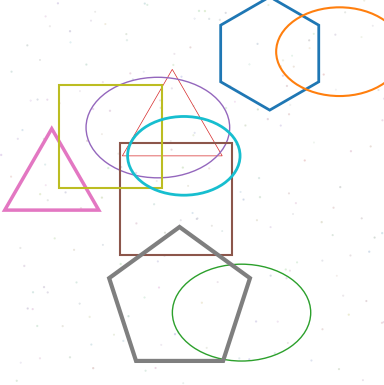[{"shape": "hexagon", "thickness": 2, "radius": 0.74, "center": [0.701, 0.861]}, {"shape": "oval", "thickness": 1.5, "radius": 0.82, "center": [0.882, 0.866]}, {"shape": "oval", "thickness": 1, "radius": 0.9, "center": [0.627, 0.188]}, {"shape": "triangle", "thickness": 0.5, "radius": 0.75, "center": [0.447, 0.67]}, {"shape": "oval", "thickness": 1, "radius": 0.93, "center": [0.41, 0.669]}, {"shape": "square", "thickness": 1.5, "radius": 0.73, "center": [0.456, 0.483]}, {"shape": "triangle", "thickness": 2.5, "radius": 0.7, "center": [0.134, 0.525]}, {"shape": "pentagon", "thickness": 3, "radius": 0.96, "center": [0.466, 0.218]}, {"shape": "square", "thickness": 1.5, "radius": 0.67, "center": [0.287, 0.646]}, {"shape": "oval", "thickness": 2, "radius": 0.73, "center": [0.477, 0.595]}]